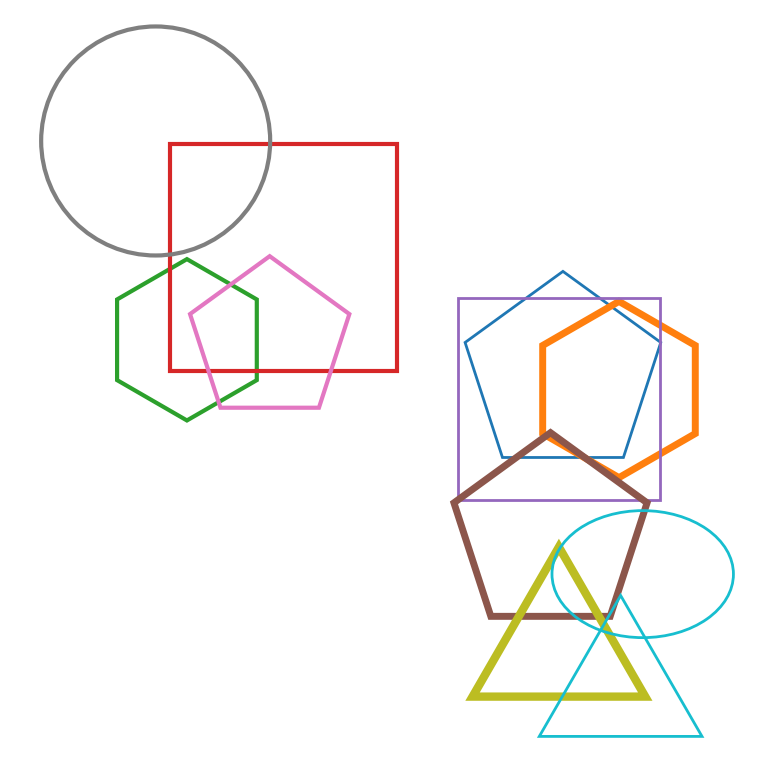[{"shape": "pentagon", "thickness": 1, "radius": 0.67, "center": [0.731, 0.514]}, {"shape": "hexagon", "thickness": 2.5, "radius": 0.57, "center": [0.804, 0.494]}, {"shape": "hexagon", "thickness": 1.5, "radius": 0.52, "center": [0.243, 0.559]}, {"shape": "square", "thickness": 1.5, "radius": 0.74, "center": [0.369, 0.666]}, {"shape": "square", "thickness": 1, "radius": 0.66, "center": [0.726, 0.482]}, {"shape": "pentagon", "thickness": 2.5, "radius": 0.66, "center": [0.715, 0.306]}, {"shape": "pentagon", "thickness": 1.5, "radius": 0.54, "center": [0.35, 0.559]}, {"shape": "circle", "thickness": 1.5, "radius": 0.74, "center": [0.202, 0.817]}, {"shape": "triangle", "thickness": 3, "radius": 0.65, "center": [0.726, 0.16]}, {"shape": "triangle", "thickness": 1, "radius": 0.61, "center": [0.806, 0.105]}, {"shape": "oval", "thickness": 1, "radius": 0.59, "center": [0.835, 0.254]}]